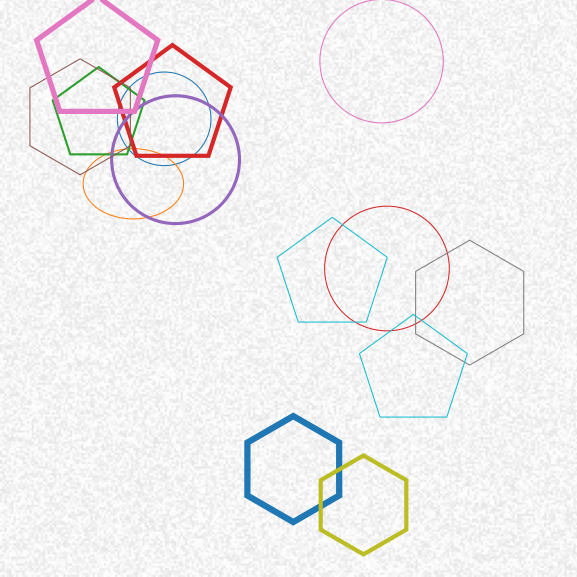[{"shape": "circle", "thickness": 0.5, "radius": 0.41, "center": [0.284, 0.793]}, {"shape": "hexagon", "thickness": 3, "radius": 0.46, "center": [0.508, 0.187]}, {"shape": "oval", "thickness": 0.5, "radius": 0.43, "center": [0.231, 0.681]}, {"shape": "pentagon", "thickness": 1, "radius": 0.42, "center": [0.171, 0.8]}, {"shape": "circle", "thickness": 0.5, "radius": 0.54, "center": [0.67, 0.534]}, {"shape": "pentagon", "thickness": 2, "radius": 0.53, "center": [0.299, 0.815]}, {"shape": "circle", "thickness": 1.5, "radius": 0.55, "center": [0.304, 0.723]}, {"shape": "hexagon", "thickness": 0.5, "radius": 0.5, "center": [0.139, 0.797]}, {"shape": "pentagon", "thickness": 2.5, "radius": 0.55, "center": [0.168, 0.895]}, {"shape": "circle", "thickness": 0.5, "radius": 0.53, "center": [0.661, 0.893]}, {"shape": "hexagon", "thickness": 0.5, "radius": 0.54, "center": [0.813, 0.475]}, {"shape": "hexagon", "thickness": 2, "radius": 0.43, "center": [0.629, 0.125]}, {"shape": "pentagon", "thickness": 0.5, "radius": 0.49, "center": [0.716, 0.356]}, {"shape": "pentagon", "thickness": 0.5, "radius": 0.5, "center": [0.575, 0.523]}]